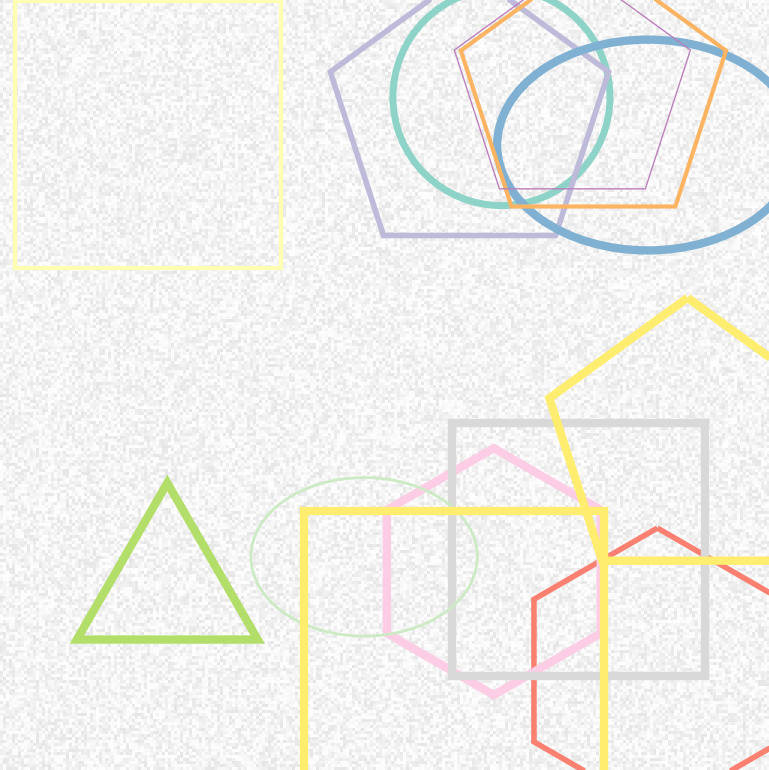[{"shape": "circle", "thickness": 2.5, "radius": 0.7, "center": [0.651, 0.874]}, {"shape": "square", "thickness": 1.5, "radius": 0.87, "center": [0.192, 0.825]}, {"shape": "pentagon", "thickness": 2, "radius": 0.95, "center": [0.61, 0.848]}, {"shape": "hexagon", "thickness": 2, "radius": 0.93, "center": [0.854, 0.129]}, {"shape": "oval", "thickness": 3, "radius": 0.98, "center": [0.841, 0.812]}, {"shape": "pentagon", "thickness": 1.5, "radius": 0.91, "center": [0.771, 0.878]}, {"shape": "triangle", "thickness": 3, "radius": 0.68, "center": [0.217, 0.237]}, {"shape": "hexagon", "thickness": 3, "radius": 0.8, "center": [0.641, 0.258]}, {"shape": "square", "thickness": 3, "radius": 0.82, "center": [0.752, 0.287]}, {"shape": "pentagon", "thickness": 0.5, "radius": 0.81, "center": [0.743, 0.885]}, {"shape": "oval", "thickness": 1, "radius": 0.74, "center": [0.473, 0.277]}, {"shape": "square", "thickness": 3, "radius": 0.97, "center": [0.59, 0.142]}, {"shape": "pentagon", "thickness": 3, "radius": 0.94, "center": [0.893, 0.425]}]